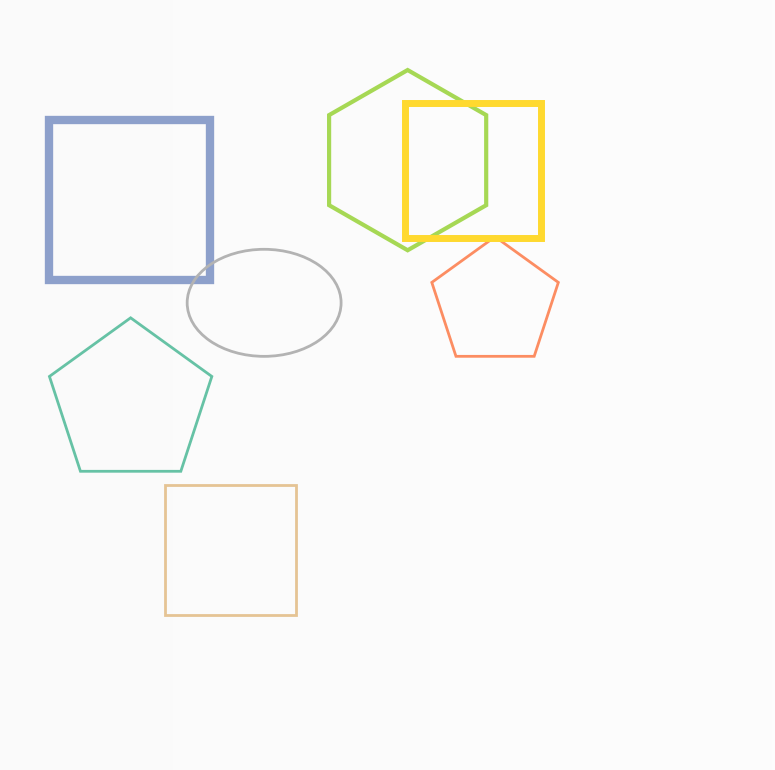[{"shape": "pentagon", "thickness": 1, "radius": 0.55, "center": [0.169, 0.477]}, {"shape": "pentagon", "thickness": 1, "radius": 0.43, "center": [0.639, 0.607]}, {"shape": "square", "thickness": 3, "radius": 0.52, "center": [0.167, 0.741]}, {"shape": "hexagon", "thickness": 1.5, "radius": 0.59, "center": [0.526, 0.792]}, {"shape": "square", "thickness": 2.5, "radius": 0.44, "center": [0.61, 0.779]}, {"shape": "square", "thickness": 1, "radius": 0.42, "center": [0.297, 0.286]}, {"shape": "oval", "thickness": 1, "radius": 0.5, "center": [0.341, 0.607]}]